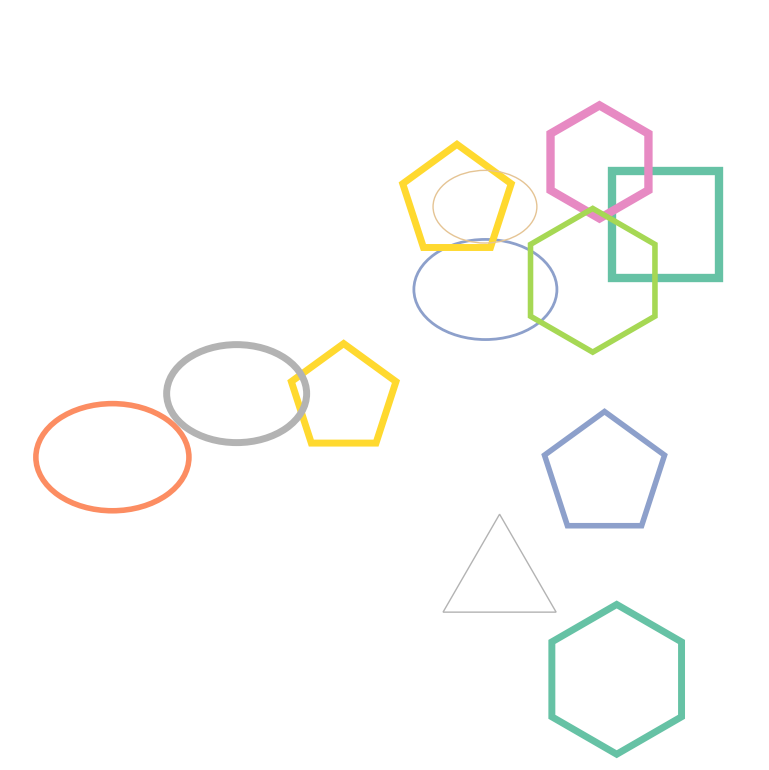[{"shape": "square", "thickness": 3, "radius": 0.35, "center": [0.864, 0.709]}, {"shape": "hexagon", "thickness": 2.5, "radius": 0.49, "center": [0.801, 0.118]}, {"shape": "oval", "thickness": 2, "radius": 0.5, "center": [0.146, 0.406]}, {"shape": "pentagon", "thickness": 2, "radius": 0.41, "center": [0.785, 0.384]}, {"shape": "oval", "thickness": 1, "radius": 0.46, "center": [0.63, 0.624]}, {"shape": "hexagon", "thickness": 3, "radius": 0.37, "center": [0.779, 0.79]}, {"shape": "hexagon", "thickness": 2, "radius": 0.47, "center": [0.77, 0.636]}, {"shape": "pentagon", "thickness": 2.5, "radius": 0.37, "center": [0.593, 0.739]}, {"shape": "pentagon", "thickness": 2.5, "radius": 0.36, "center": [0.446, 0.482]}, {"shape": "oval", "thickness": 0.5, "radius": 0.34, "center": [0.63, 0.732]}, {"shape": "triangle", "thickness": 0.5, "radius": 0.42, "center": [0.649, 0.247]}, {"shape": "oval", "thickness": 2.5, "radius": 0.45, "center": [0.307, 0.489]}]